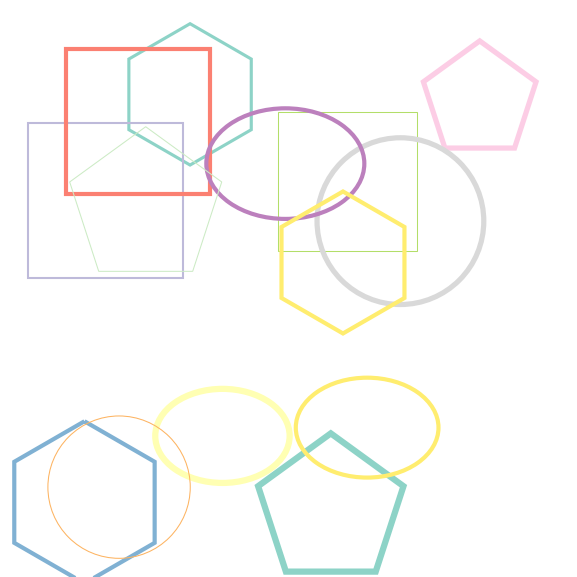[{"shape": "pentagon", "thickness": 3, "radius": 0.66, "center": [0.573, 0.116]}, {"shape": "hexagon", "thickness": 1.5, "radius": 0.61, "center": [0.329, 0.836]}, {"shape": "oval", "thickness": 3, "radius": 0.58, "center": [0.385, 0.244]}, {"shape": "square", "thickness": 1, "radius": 0.67, "center": [0.182, 0.652]}, {"shape": "square", "thickness": 2, "radius": 0.62, "center": [0.24, 0.789]}, {"shape": "hexagon", "thickness": 2, "radius": 0.7, "center": [0.146, 0.129]}, {"shape": "circle", "thickness": 0.5, "radius": 0.62, "center": [0.206, 0.156]}, {"shape": "square", "thickness": 0.5, "radius": 0.6, "center": [0.602, 0.685]}, {"shape": "pentagon", "thickness": 2.5, "radius": 0.51, "center": [0.831, 0.826]}, {"shape": "circle", "thickness": 2.5, "radius": 0.72, "center": [0.693, 0.616]}, {"shape": "oval", "thickness": 2, "radius": 0.68, "center": [0.494, 0.716]}, {"shape": "pentagon", "thickness": 0.5, "radius": 0.69, "center": [0.252, 0.641]}, {"shape": "oval", "thickness": 2, "radius": 0.62, "center": [0.636, 0.259]}, {"shape": "hexagon", "thickness": 2, "radius": 0.61, "center": [0.594, 0.545]}]